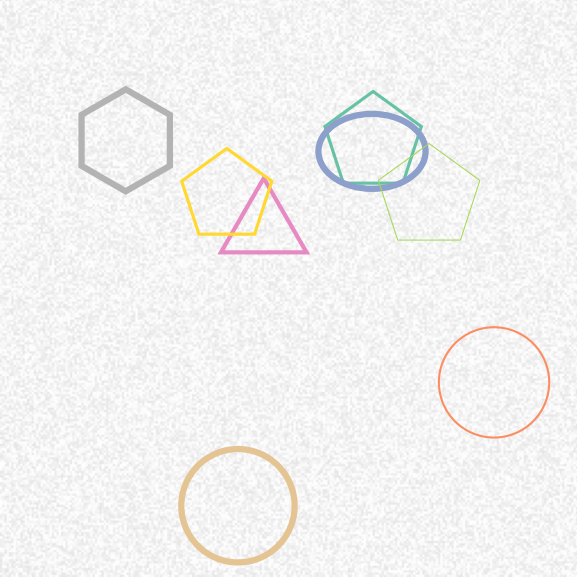[{"shape": "pentagon", "thickness": 1.5, "radius": 0.44, "center": [0.646, 0.753]}, {"shape": "circle", "thickness": 1, "radius": 0.48, "center": [0.855, 0.337]}, {"shape": "oval", "thickness": 3, "radius": 0.46, "center": [0.644, 0.737]}, {"shape": "triangle", "thickness": 2, "radius": 0.43, "center": [0.457, 0.605]}, {"shape": "pentagon", "thickness": 0.5, "radius": 0.46, "center": [0.743, 0.658]}, {"shape": "pentagon", "thickness": 1.5, "radius": 0.41, "center": [0.393, 0.66]}, {"shape": "circle", "thickness": 3, "radius": 0.49, "center": [0.412, 0.123]}, {"shape": "hexagon", "thickness": 3, "radius": 0.44, "center": [0.218, 0.756]}]